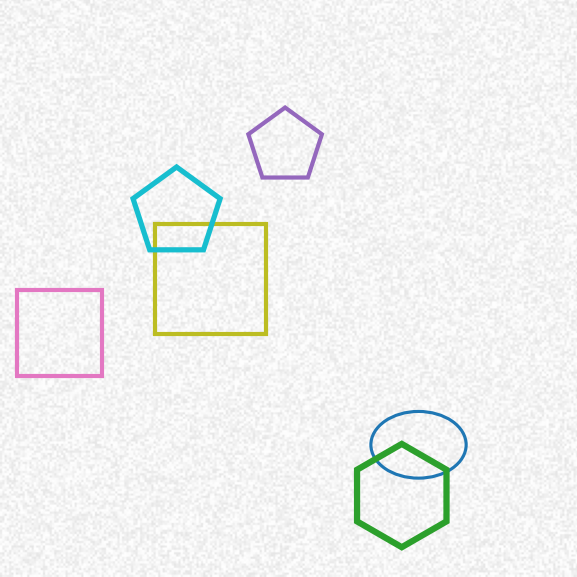[{"shape": "oval", "thickness": 1.5, "radius": 0.41, "center": [0.725, 0.229]}, {"shape": "hexagon", "thickness": 3, "radius": 0.45, "center": [0.696, 0.141]}, {"shape": "pentagon", "thickness": 2, "radius": 0.33, "center": [0.494, 0.746]}, {"shape": "square", "thickness": 2, "radius": 0.37, "center": [0.103, 0.423]}, {"shape": "square", "thickness": 2, "radius": 0.48, "center": [0.364, 0.516]}, {"shape": "pentagon", "thickness": 2.5, "radius": 0.4, "center": [0.306, 0.631]}]